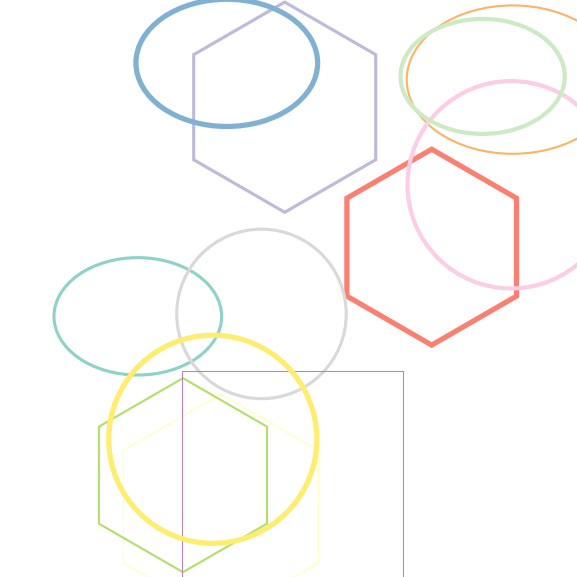[{"shape": "oval", "thickness": 1.5, "radius": 0.73, "center": [0.239, 0.451]}, {"shape": "hexagon", "thickness": 0.5, "radius": 0.97, "center": [0.382, 0.122]}, {"shape": "hexagon", "thickness": 1.5, "radius": 0.91, "center": [0.493, 0.814]}, {"shape": "hexagon", "thickness": 2.5, "radius": 0.85, "center": [0.748, 0.571]}, {"shape": "oval", "thickness": 2.5, "radius": 0.79, "center": [0.393, 0.89]}, {"shape": "oval", "thickness": 1, "radius": 0.92, "center": [0.888, 0.861]}, {"shape": "hexagon", "thickness": 1, "radius": 0.84, "center": [0.317, 0.176]}, {"shape": "circle", "thickness": 2, "radius": 0.9, "center": [0.885, 0.679]}, {"shape": "circle", "thickness": 1.5, "radius": 0.73, "center": [0.453, 0.456]}, {"shape": "square", "thickness": 0.5, "radius": 0.96, "center": [0.507, 0.166]}, {"shape": "oval", "thickness": 2, "radius": 0.71, "center": [0.836, 0.867]}, {"shape": "circle", "thickness": 2.5, "radius": 0.9, "center": [0.368, 0.239]}]